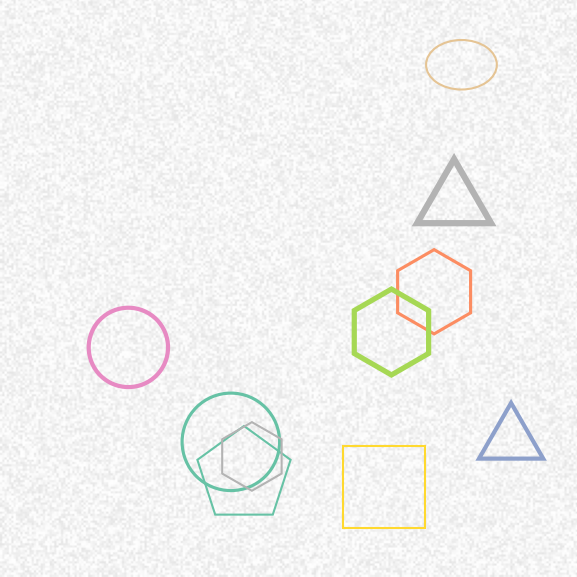[{"shape": "pentagon", "thickness": 1, "radius": 0.42, "center": [0.423, 0.177]}, {"shape": "circle", "thickness": 1.5, "radius": 0.42, "center": [0.4, 0.234]}, {"shape": "hexagon", "thickness": 1.5, "radius": 0.36, "center": [0.752, 0.494]}, {"shape": "triangle", "thickness": 2, "radius": 0.32, "center": [0.885, 0.237]}, {"shape": "circle", "thickness": 2, "radius": 0.34, "center": [0.222, 0.398]}, {"shape": "hexagon", "thickness": 2.5, "radius": 0.37, "center": [0.678, 0.424]}, {"shape": "square", "thickness": 1, "radius": 0.35, "center": [0.665, 0.155]}, {"shape": "oval", "thickness": 1, "radius": 0.31, "center": [0.799, 0.887]}, {"shape": "hexagon", "thickness": 1, "radius": 0.3, "center": [0.436, 0.209]}, {"shape": "triangle", "thickness": 3, "radius": 0.37, "center": [0.786, 0.65]}]